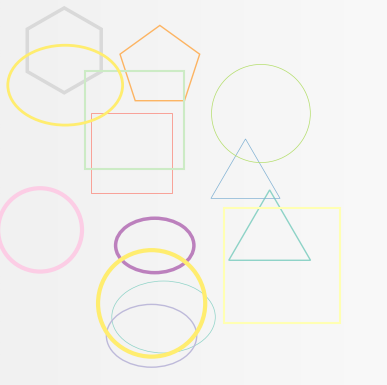[{"shape": "oval", "thickness": 0.5, "radius": 0.67, "center": [0.422, 0.177]}, {"shape": "triangle", "thickness": 1, "radius": 0.61, "center": [0.696, 0.385]}, {"shape": "square", "thickness": 1.5, "radius": 0.75, "center": [0.728, 0.31]}, {"shape": "oval", "thickness": 1, "radius": 0.58, "center": [0.391, 0.128]}, {"shape": "square", "thickness": 0.5, "radius": 0.52, "center": [0.339, 0.603]}, {"shape": "triangle", "thickness": 0.5, "radius": 0.52, "center": [0.634, 0.536]}, {"shape": "pentagon", "thickness": 1, "radius": 0.54, "center": [0.412, 0.826]}, {"shape": "circle", "thickness": 0.5, "radius": 0.64, "center": [0.673, 0.705]}, {"shape": "circle", "thickness": 3, "radius": 0.54, "center": [0.103, 0.403]}, {"shape": "hexagon", "thickness": 2.5, "radius": 0.55, "center": [0.166, 0.869]}, {"shape": "oval", "thickness": 2.5, "radius": 0.51, "center": [0.399, 0.362]}, {"shape": "square", "thickness": 1.5, "radius": 0.64, "center": [0.348, 0.687]}, {"shape": "oval", "thickness": 2, "radius": 0.74, "center": [0.168, 0.779]}, {"shape": "circle", "thickness": 3, "radius": 0.69, "center": [0.391, 0.212]}]